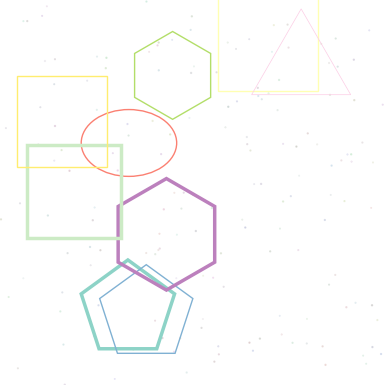[{"shape": "pentagon", "thickness": 2.5, "radius": 0.64, "center": [0.332, 0.197]}, {"shape": "square", "thickness": 1, "radius": 0.65, "center": [0.697, 0.893]}, {"shape": "oval", "thickness": 1, "radius": 0.62, "center": [0.335, 0.629]}, {"shape": "pentagon", "thickness": 1, "radius": 0.64, "center": [0.38, 0.185]}, {"shape": "hexagon", "thickness": 1, "radius": 0.57, "center": [0.448, 0.804]}, {"shape": "triangle", "thickness": 0.5, "radius": 0.74, "center": [0.782, 0.828]}, {"shape": "hexagon", "thickness": 2.5, "radius": 0.72, "center": [0.432, 0.391]}, {"shape": "square", "thickness": 2.5, "radius": 0.61, "center": [0.192, 0.502]}, {"shape": "square", "thickness": 1, "radius": 0.59, "center": [0.161, 0.684]}]